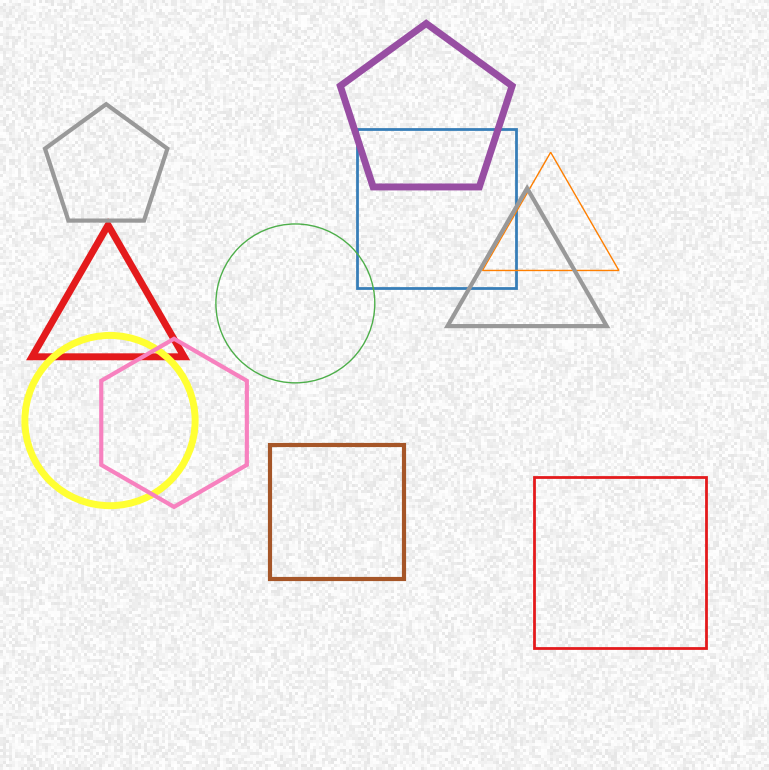[{"shape": "triangle", "thickness": 2.5, "radius": 0.57, "center": [0.14, 0.594]}, {"shape": "square", "thickness": 1, "radius": 0.56, "center": [0.805, 0.27]}, {"shape": "square", "thickness": 1, "radius": 0.52, "center": [0.567, 0.729]}, {"shape": "circle", "thickness": 0.5, "radius": 0.52, "center": [0.384, 0.606]}, {"shape": "pentagon", "thickness": 2.5, "radius": 0.59, "center": [0.554, 0.852]}, {"shape": "triangle", "thickness": 0.5, "radius": 0.51, "center": [0.715, 0.7]}, {"shape": "circle", "thickness": 2.5, "radius": 0.55, "center": [0.143, 0.454]}, {"shape": "square", "thickness": 1.5, "radius": 0.44, "center": [0.437, 0.335]}, {"shape": "hexagon", "thickness": 1.5, "radius": 0.55, "center": [0.226, 0.451]}, {"shape": "pentagon", "thickness": 1.5, "radius": 0.42, "center": [0.138, 0.781]}, {"shape": "triangle", "thickness": 1.5, "radius": 0.6, "center": [0.685, 0.636]}]